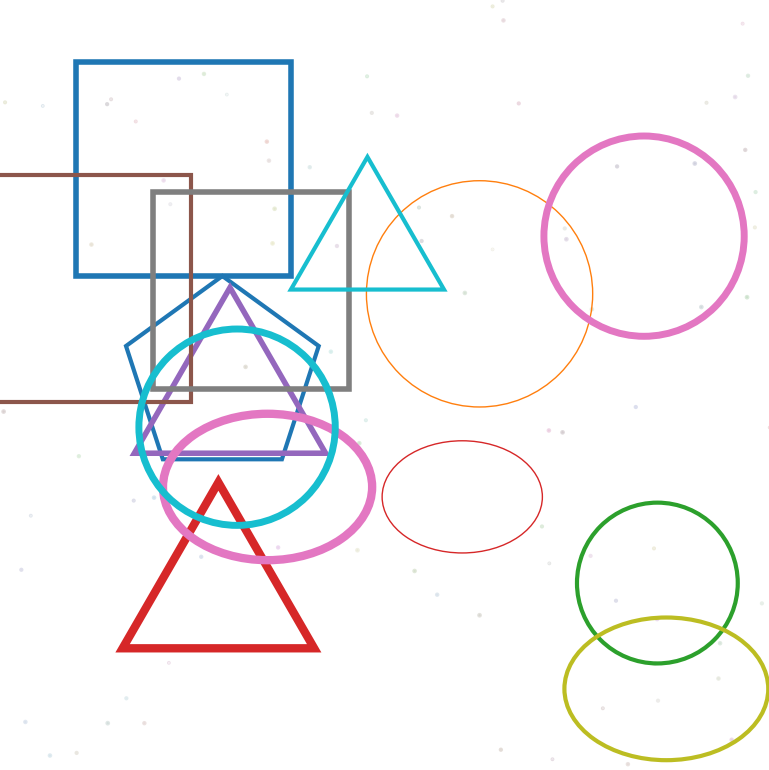[{"shape": "square", "thickness": 2, "radius": 0.7, "center": [0.238, 0.781]}, {"shape": "pentagon", "thickness": 1.5, "radius": 0.66, "center": [0.289, 0.51]}, {"shape": "circle", "thickness": 0.5, "radius": 0.73, "center": [0.623, 0.618]}, {"shape": "circle", "thickness": 1.5, "radius": 0.52, "center": [0.854, 0.243]}, {"shape": "oval", "thickness": 0.5, "radius": 0.52, "center": [0.6, 0.355]}, {"shape": "triangle", "thickness": 3, "radius": 0.72, "center": [0.284, 0.23]}, {"shape": "triangle", "thickness": 2, "radius": 0.72, "center": [0.299, 0.483]}, {"shape": "square", "thickness": 1.5, "radius": 0.74, "center": [0.101, 0.626]}, {"shape": "circle", "thickness": 2.5, "radius": 0.65, "center": [0.836, 0.693]}, {"shape": "oval", "thickness": 3, "radius": 0.68, "center": [0.347, 0.368]}, {"shape": "square", "thickness": 2, "radius": 0.64, "center": [0.326, 0.623]}, {"shape": "oval", "thickness": 1.5, "radius": 0.66, "center": [0.865, 0.105]}, {"shape": "triangle", "thickness": 1.5, "radius": 0.57, "center": [0.477, 0.681]}, {"shape": "circle", "thickness": 2.5, "radius": 0.64, "center": [0.308, 0.445]}]